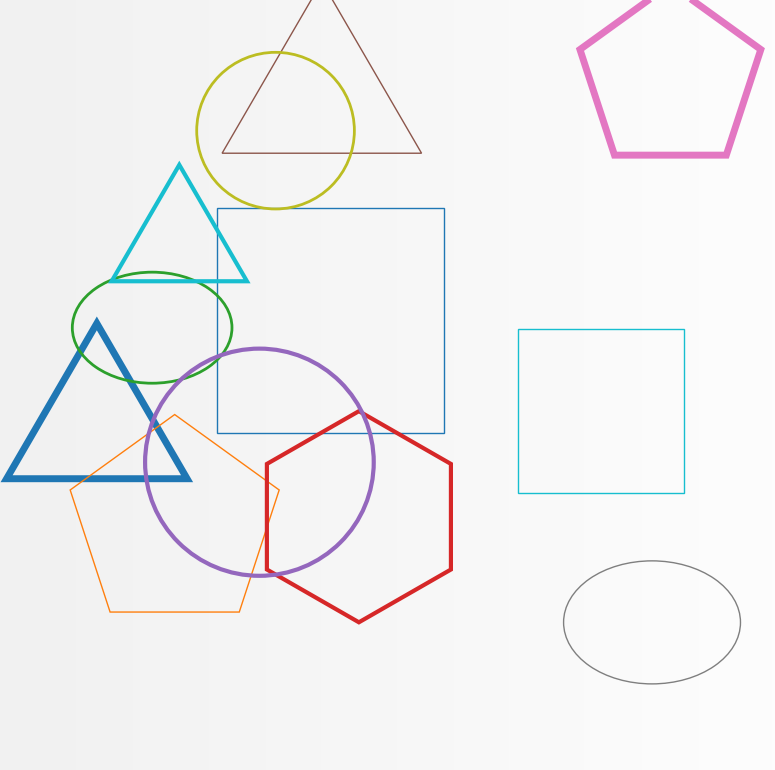[{"shape": "triangle", "thickness": 2.5, "radius": 0.67, "center": [0.125, 0.446]}, {"shape": "square", "thickness": 0.5, "radius": 0.73, "center": [0.427, 0.584]}, {"shape": "pentagon", "thickness": 0.5, "radius": 0.71, "center": [0.225, 0.32]}, {"shape": "oval", "thickness": 1, "radius": 0.52, "center": [0.196, 0.574]}, {"shape": "hexagon", "thickness": 1.5, "radius": 0.69, "center": [0.463, 0.329]}, {"shape": "circle", "thickness": 1.5, "radius": 0.74, "center": [0.335, 0.4]}, {"shape": "triangle", "thickness": 0.5, "radius": 0.74, "center": [0.415, 0.875]}, {"shape": "pentagon", "thickness": 2.5, "radius": 0.61, "center": [0.865, 0.898]}, {"shape": "oval", "thickness": 0.5, "radius": 0.57, "center": [0.841, 0.192]}, {"shape": "circle", "thickness": 1, "radius": 0.51, "center": [0.356, 0.83]}, {"shape": "triangle", "thickness": 1.5, "radius": 0.5, "center": [0.231, 0.685]}, {"shape": "square", "thickness": 0.5, "radius": 0.53, "center": [0.776, 0.466]}]